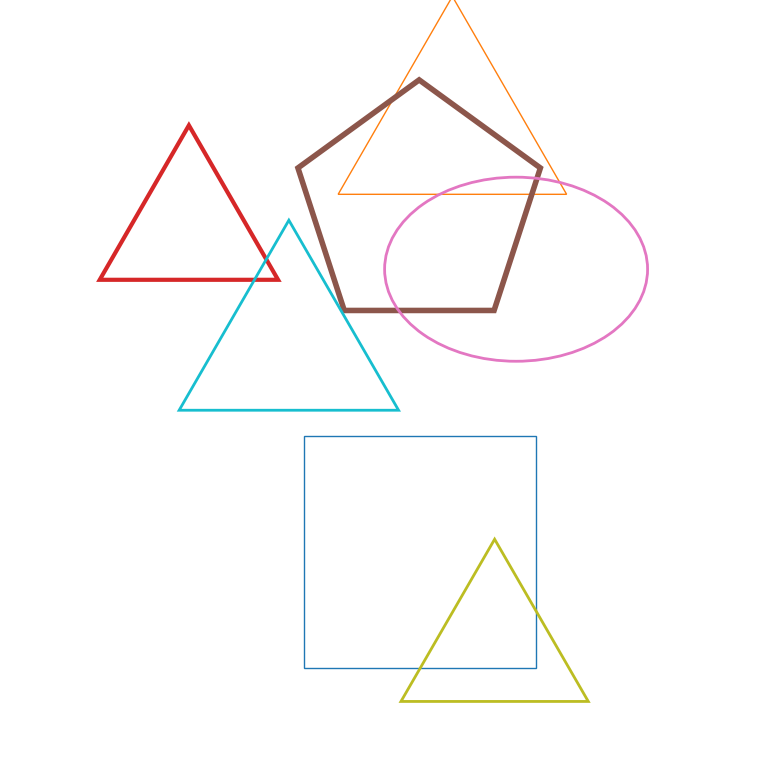[{"shape": "square", "thickness": 0.5, "radius": 0.75, "center": [0.545, 0.283]}, {"shape": "triangle", "thickness": 0.5, "radius": 0.86, "center": [0.588, 0.833]}, {"shape": "triangle", "thickness": 1.5, "radius": 0.67, "center": [0.245, 0.703]}, {"shape": "pentagon", "thickness": 2, "radius": 0.83, "center": [0.544, 0.731]}, {"shape": "oval", "thickness": 1, "radius": 0.85, "center": [0.67, 0.65]}, {"shape": "triangle", "thickness": 1, "radius": 0.7, "center": [0.642, 0.159]}, {"shape": "triangle", "thickness": 1, "radius": 0.82, "center": [0.375, 0.549]}]